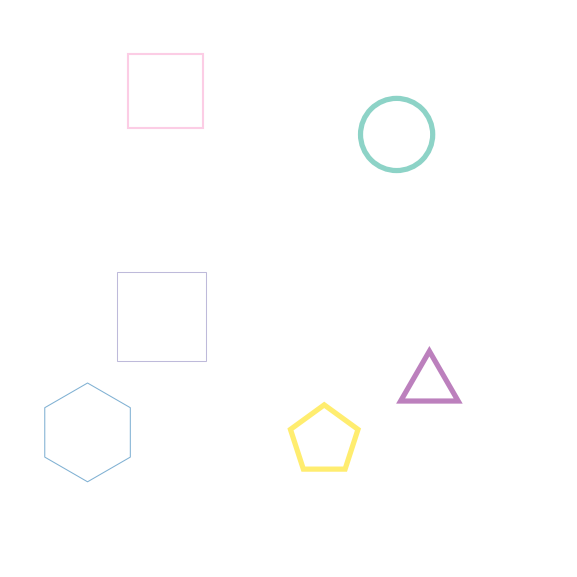[{"shape": "circle", "thickness": 2.5, "radius": 0.31, "center": [0.687, 0.766]}, {"shape": "square", "thickness": 0.5, "radius": 0.38, "center": [0.28, 0.451]}, {"shape": "hexagon", "thickness": 0.5, "radius": 0.43, "center": [0.152, 0.25]}, {"shape": "square", "thickness": 1, "radius": 0.32, "center": [0.286, 0.842]}, {"shape": "triangle", "thickness": 2.5, "radius": 0.29, "center": [0.744, 0.333]}, {"shape": "pentagon", "thickness": 2.5, "radius": 0.31, "center": [0.561, 0.237]}]